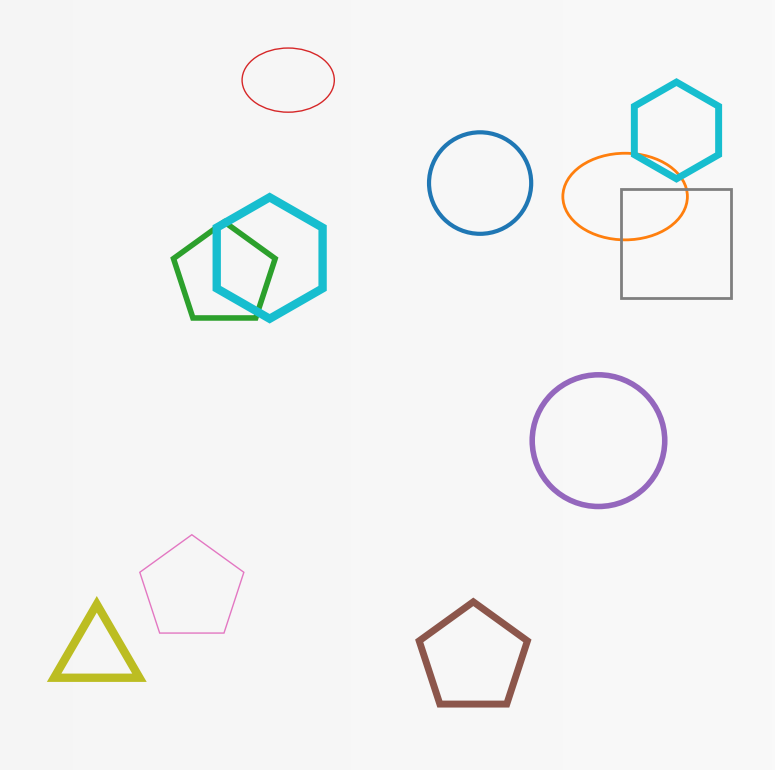[{"shape": "circle", "thickness": 1.5, "radius": 0.33, "center": [0.619, 0.762]}, {"shape": "oval", "thickness": 1, "radius": 0.4, "center": [0.807, 0.745]}, {"shape": "pentagon", "thickness": 2, "radius": 0.34, "center": [0.289, 0.643]}, {"shape": "oval", "thickness": 0.5, "radius": 0.3, "center": [0.372, 0.896]}, {"shape": "circle", "thickness": 2, "radius": 0.43, "center": [0.772, 0.428]}, {"shape": "pentagon", "thickness": 2.5, "radius": 0.37, "center": [0.611, 0.145]}, {"shape": "pentagon", "thickness": 0.5, "radius": 0.35, "center": [0.248, 0.235]}, {"shape": "square", "thickness": 1, "radius": 0.35, "center": [0.872, 0.684]}, {"shape": "triangle", "thickness": 3, "radius": 0.32, "center": [0.125, 0.152]}, {"shape": "hexagon", "thickness": 3, "radius": 0.39, "center": [0.348, 0.665]}, {"shape": "hexagon", "thickness": 2.5, "radius": 0.31, "center": [0.873, 0.831]}]